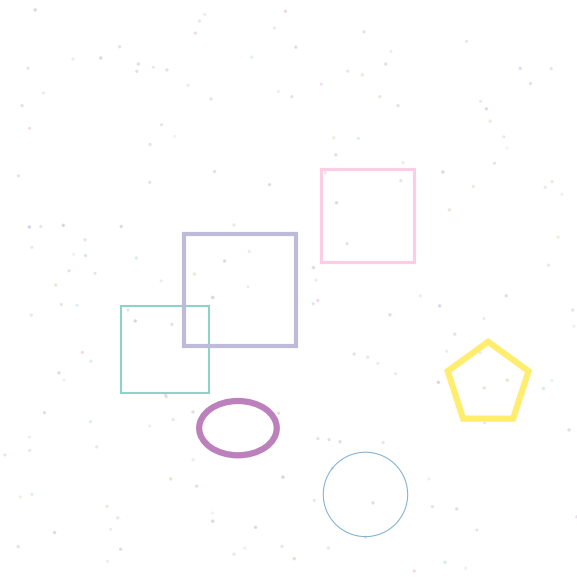[{"shape": "square", "thickness": 1, "radius": 0.38, "center": [0.286, 0.394]}, {"shape": "square", "thickness": 2, "radius": 0.48, "center": [0.416, 0.497]}, {"shape": "circle", "thickness": 0.5, "radius": 0.37, "center": [0.633, 0.143]}, {"shape": "square", "thickness": 1.5, "radius": 0.4, "center": [0.637, 0.626]}, {"shape": "oval", "thickness": 3, "radius": 0.34, "center": [0.412, 0.258]}, {"shape": "pentagon", "thickness": 3, "radius": 0.37, "center": [0.845, 0.334]}]